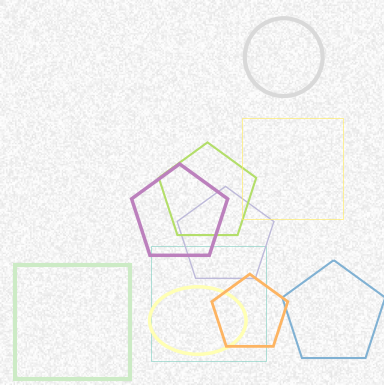[{"shape": "square", "thickness": 0.5, "radius": 0.75, "center": [0.542, 0.212]}, {"shape": "oval", "thickness": 2.5, "radius": 0.63, "center": [0.514, 0.167]}, {"shape": "pentagon", "thickness": 1, "radius": 0.66, "center": [0.586, 0.384]}, {"shape": "pentagon", "thickness": 1.5, "radius": 0.7, "center": [0.867, 0.184]}, {"shape": "pentagon", "thickness": 2, "radius": 0.52, "center": [0.649, 0.184]}, {"shape": "pentagon", "thickness": 1.5, "radius": 0.67, "center": [0.539, 0.497]}, {"shape": "circle", "thickness": 3, "radius": 0.51, "center": [0.737, 0.852]}, {"shape": "pentagon", "thickness": 2.5, "radius": 0.66, "center": [0.467, 0.443]}, {"shape": "square", "thickness": 3, "radius": 0.74, "center": [0.188, 0.163]}, {"shape": "square", "thickness": 0.5, "radius": 0.65, "center": [0.76, 0.562]}]